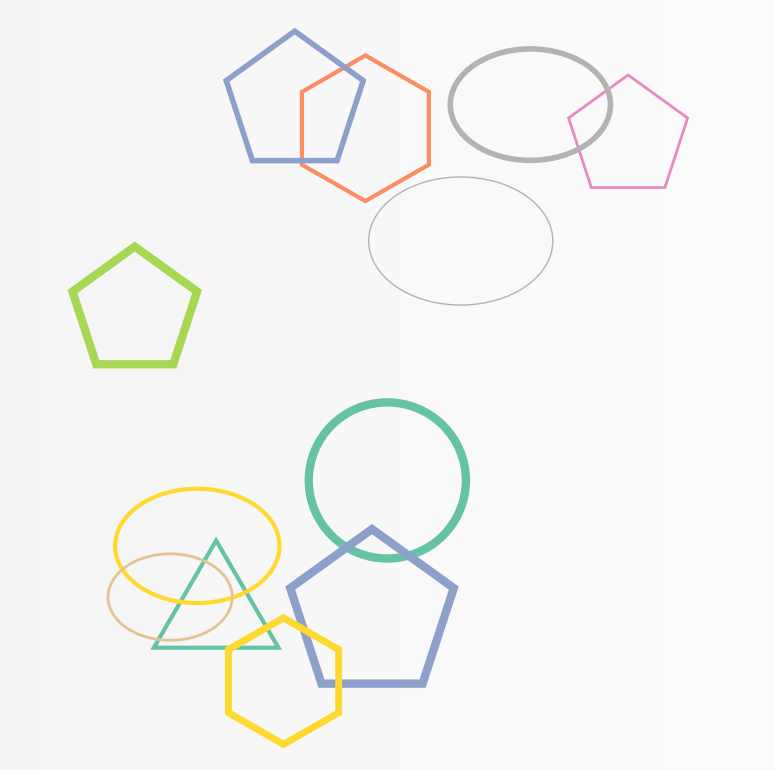[{"shape": "triangle", "thickness": 1.5, "radius": 0.46, "center": [0.279, 0.205]}, {"shape": "circle", "thickness": 3, "radius": 0.51, "center": [0.5, 0.376]}, {"shape": "hexagon", "thickness": 1.5, "radius": 0.47, "center": [0.471, 0.833]}, {"shape": "pentagon", "thickness": 2, "radius": 0.46, "center": [0.38, 0.867]}, {"shape": "pentagon", "thickness": 3, "radius": 0.55, "center": [0.48, 0.202]}, {"shape": "pentagon", "thickness": 1, "radius": 0.4, "center": [0.81, 0.822]}, {"shape": "pentagon", "thickness": 3, "radius": 0.42, "center": [0.174, 0.595]}, {"shape": "hexagon", "thickness": 2.5, "radius": 0.41, "center": [0.366, 0.115]}, {"shape": "oval", "thickness": 1.5, "radius": 0.53, "center": [0.255, 0.291]}, {"shape": "oval", "thickness": 1, "radius": 0.4, "center": [0.22, 0.225]}, {"shape": "oval", "thickness": 2, "radius": 0.52, "center": [0.684, 0.864]}, {"shape": "oval", "thickness": 0.5, "radius": 0.59, "center": [0.595, 0.687]}]